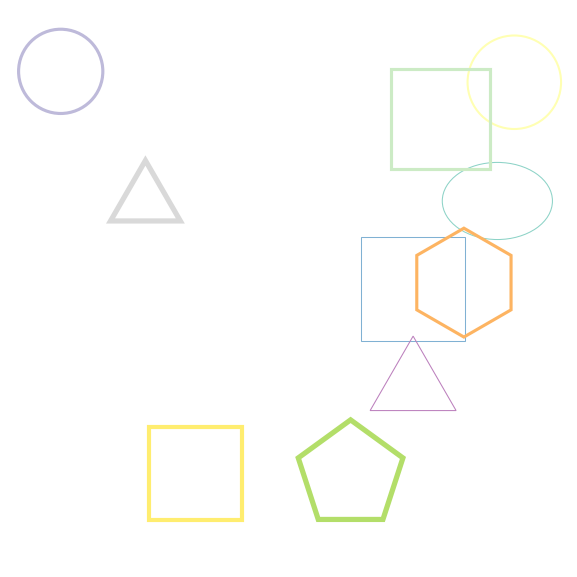[{"shape": "oval", "thickness": 0.5, "radius": 0.48, "center": [0.861, 0.651]}, {"shape": "circle", "thickness": 1, "radius": 0.4, "center": [0.891, 0.857]}, {"shape": "circle", "thickness": 1.5, "radius": 0.36, "center": [0.105, 0.876]}, {"shape": "square", "thickness": 0.5, "radius": 0.45, "center": [0.716, 0.498]}, {"shape": "hexagon", "thickness": 1.5, "radius": 0.47, "center": [0.803, 0.51]}, {"shape": "pentagon", "thickness": 2.5, "radius": 0.48, "center": [0.607, 0.177]}, {"shape": "triangle", "thickness": 2.5, "radius": 0.35, "center": [0.252, 0.651]}, {"shape": "triangle", "thickness": 0.5, "radius": 0.43, "center": [0.715, 0.331]}, {"shape": "square", "thickness": 1.5, "radius": 0.43, "center": [0.763, 0.793]}, {"shape": "square", "thickness": 2, "radius": 0.4, "center": [0.338, 0.18]}]